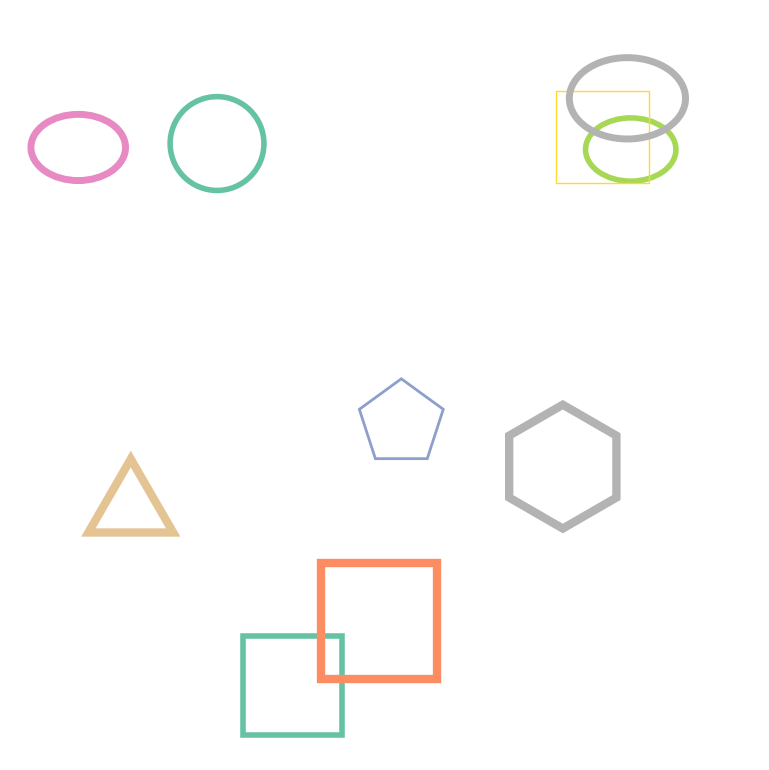[{"shape": "square", "thickness": 2, "radius": 0.32, "center": [0.38, 0.11]}, {"shape": "circle", "thickness": 2, "radius": 0.3, "center": [0.282, 0.814]}, {"shape": "square", "thickness": 3, "radius": 0.38, "center": [0.492, 0.194]}, {"shape": "pentagon", "thickness": 1, "radius": 0.29, "center": [0.521, 0.451]}, {"shape": "oval", "thickness": 2.5, "radius": 0.31, "center": [0.102, 0.809]}, {"shape": "oval", "thickness": 2, "radius": 0.29, "center": [0.819, 0.806]}, {"shape": "square", "thickness": 0.5, "radius": 0.3, "center": [0.782, 0.822]}, {"shape": "triangle", "thickness": 3, "radius": 0.32, "center": [0.17, 0.34]}, {"shape": "hexagon", "thickness": 3, "radius": 0.4, "center": [0.731, 0.394]}, {"shape": "oval", "thickness": 2.5, "radius": 0.38, "center": [0.815, 0.872]}]